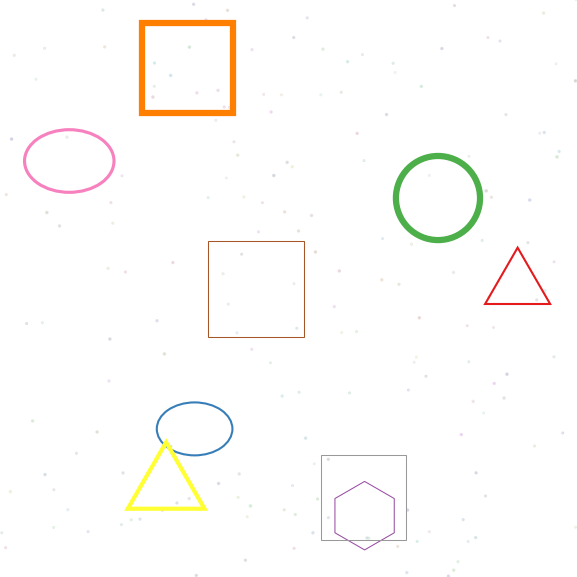[{"shape": "triangle", "thickness": 1, "radius": 0.33, "center": [0.896, 0.505]}, {"shape": "oval", "thickness": 1, "radius": 0.33, "center": [0.337, 0.256]}, {"shape": "circle", "thickness": 3, "radius": 0.36, "center": [0.758, 0.656]}, {"shape": "hexagon", "thickness": 0.5, "radius": 0.3, "center": [0.631, 0.106]}, {"shape": "square", "thickness": 3, "radius": 0.39, "center": [0.324, 0.881]}, {"shape": "triangle", "thickness": 2, "radius": 0.38, "center": [0.288, 0.157]}, {"shape": "square", "thickness": 0.5, "radius": 0.42, "center": [0.443, 0.498]}, {"shape": "oval", "thickness": 1.5, "radius": 0.39, "center": [0.12, 0.72]}, {"shape": "square", "thickness": 0.5, "radius": 0.37, "center": [0.63, 0.138]}]